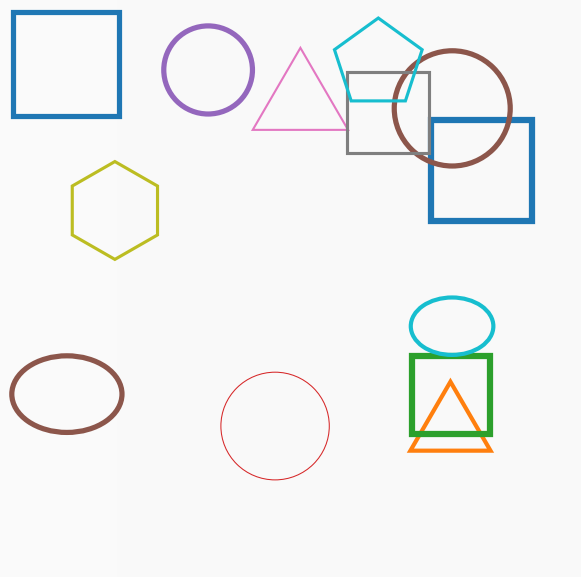[{"shape": "square", "thickness": 2.5, "radius": 0.45, "center": [0.113, 0.888]}, {"shape": "square", "thickness": 3, "radius": 0.43, "center": [0.829, 0.704]}, {"shape": "triangle", "thickness": 2, "radius": 0.4, "center": [0.775, 0.259]}, {"shape": "square", "thickness": 3, "radius": 0.34, "center": [0.776, 0.315]}, {"shape": "circle", "thickness": 0.5, "radius": 0.47, "center": [0.473, 0.261]}, {"shape": "circle", "thickness": 2.5, "radius": 0.38, "center": [0.358, 0.878]}, {"shape": "oval", "thickness": 2.5, "radius": 0.47, "center": [0.115, 0.317]}, {"shape": "circle", "thickness": 2.5, "radius": 0.5, "center": [0.778, 0.811]}, {"shape": "triangle", "thickness": 1, "radius": 0.47, "center": [0.517, 0.822]}, {"shape": "square", "thickness": 1.5, "radius": 0.35, "center": [0.668, 0.804]}, {"shape": "hexagon", "thickness": 1.5, "radius": 0.42, "center": [0.198, 0.635]}, {"shape": "oval", "thickness": 2, "radius": 0.36, "center": [0.778, 0.434]}, {"shape": "pentagon", "thickness": 1.5, "radius": 0.4, "center": [0.651, 0.889]}]